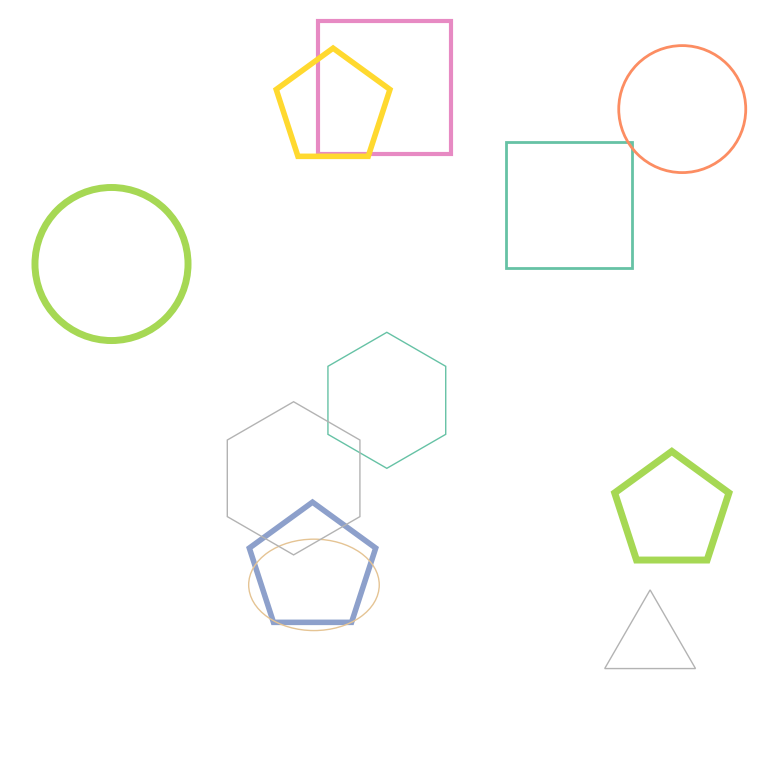[{"shape": "square", "thickness": 1, "radius": 0.41, "center": [0.739, 0.734]}, {"shape": "hexagon", "thickness": 0.5, "radius": 0.44, "center": [0.502, 0.48]}, {"shape": "circle", "thickness": 1, "radius": 0.41, "center": [0.886, 0.858]}, {"shape": "pentagon", "thickness": 2, "radius": 0.43, "center": [0.406, 0.262]}, {"shape": "square", "thickness": 1.5, "radius": 0.43, "center": [0.499, 0.887]}, {"shape": "pentagon", "thickness": 2.5, "radius": 0.39, "center": [0.872, 0.336]}, {"shape": "circle", "thickness": 2.5, "radius": 0.5, "center": [0.145, 0.657]}, {"shape": "pentagon", "thickness": 2, "radius": 0.39, "center": [0.433, 0.86]}, {"shape": "oval", "thickness": 0.5, "radius": 0.42, "center": [0.408, 0.24]}, {"shape": "hexagon", "thickness": 0.5, "radius": 0.5, "center": [0.381, 0.379]}, {"shape": "triangle", "thickness": 0.5, "radius": 0.34, "center": [0.844, 0.166]}]